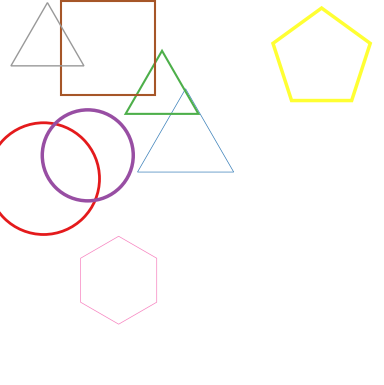[{"shape": "circle", "thickness": 2, "radius": 0.73, "center": [0.113, 0.536]}, {"shape": "triangle", "thickness": 0.5, "radius": 0.72, "center": [0.482, 0.625]}, {"shape": "triangle", "thickness": 1.5, "radius": 0.55, "center": [0.421, 0.759]}, {"shape": "circle", "thickness": 2.5, "radius": 0.59, "center": [0.228, 0.596]}, {"shape": "pentagon", "thickness": 2.5, "radius": 0.66, "center": [0.835, 0.846]}, {"shape": "square", "thickness": 1.5, "radius": 0.61, "center": [0.28, 0.875]}, {"shape": "hexagon", "thickness": 0.5, "radius": 0.57, "center": [0.308, 0.272]}, {"shape": "triangle", "thickness": 1, "radius": 0.55, "center": [0.123, 0.884]}]